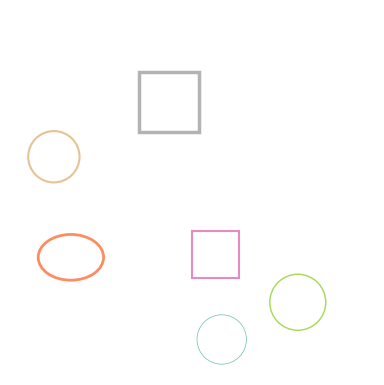[{"shape": "circle", "thickness": 0.5, "radius": 0.32, "center": [0.576, 0.118]}, {"shape": "oval", "thickness": 2, "radius": 0.42, "center": [0.184, 0.332]}, {"shape": "square", "thickness": 1.5, "radius": 0.31, "center": [0.56, 0.338]}, {"shape": "circle", "thickness": 1, "radius": 0.36, "center": [0.773, 0.215]}, {"shape": "circle", "thickness": 1.5, "radius": 0.33, "center": [0.14, 0.593]}, {"shape": "square", "thickness": 2.5, "radius": 0.38, "center": [0.439, 0.735]}]